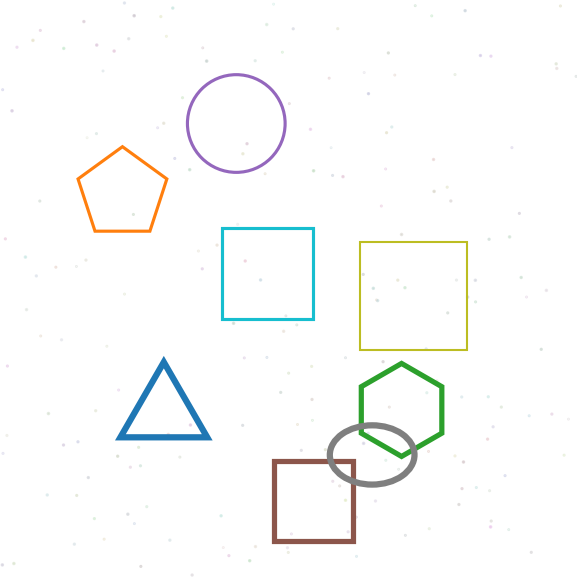[{"shape": "triangle", "thickness": 3, "radius": 0.43, "center": [0.284, 0.285]}, {"shape": "pentagon", "thickness": 1.5, "radius": 0.4, "center": [0.212, 0.664]}, {"shape": "hexagon", "thickness": 2.5, "radius": 0.4, "center": [0.695, 0.289]}, {"shape": "circle", "thickness": 1.5, "radius": 0.42, "center": [0.409, 0.785]}, {"shape": "square", "thickness": 2.5, "radius": 0.34, "center": [0.543, 0.132]}, {"shape": "oval", "thickness": 3, "radius": 0.37, "center": [0.644, 0.211]}, {"shape": "square", "thickness": 1, "radius": 0.46, "center": [0.717, 0.487]}, {"shape": "square", "thickness": 1.5, "radius": 0.39, "center": [0.463, 0.525]}]